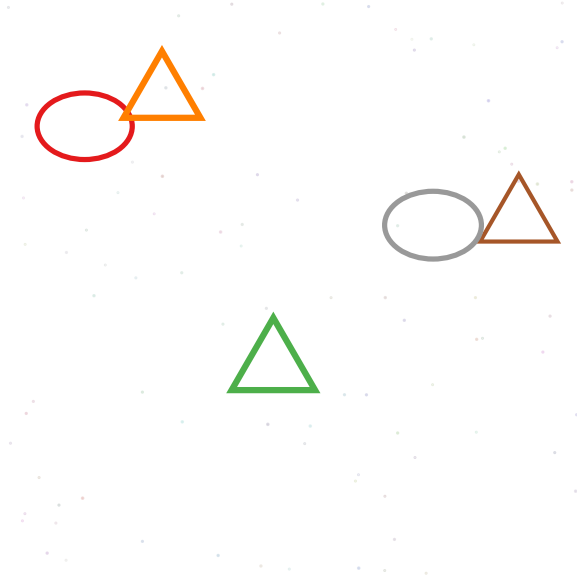[{"shape": "oval", "thickness": 2.5, "radius": 0.41, "center": [0.147, 0.781]}, {"shape": "triangle", "thickness": 3, "radius": 0.42, "center": [0.473, 0.365]}, {"shape": "triangle", "thickness": 3, "radius": 0.38, "center": [0.28, 0.834]}, {"shape": "triangle", "thickness": 2, "radius": 0.39, "center": [0.898, 0.62]}, {"shape": "oval", "thickness": 2.5, "radius": 0.42, "center": [0.75, 0.609]}]